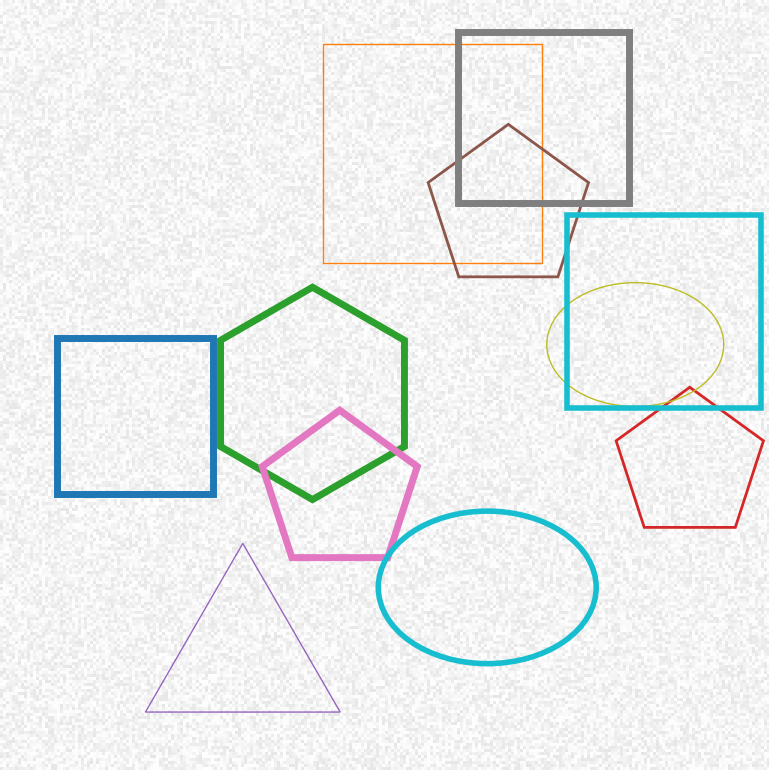[{"shape": "square", "thickness": 2.5, "radius": 0.51, "center": [0.175, 0.46]}, {"shape": "square", "thickness": 0.5, "radius": 0.71, "center": [0.562, 0.8]}, {"shape": "hexagon", "thickness": 2.5, "radius": 0.69, "center": [0.406, 0.489]}, {"shape": "pentagon", "thickness": 1, "radius": 0.5, "center": [0.896, 0.396]}, {"shape": "triangle", "thickness": 0.5, "radius": 0.73, "center": [0.315, 0.148]}, {"shape": "pentagon", "thickness": 1, "radius": 0.55, "center": [0.66, 0.729]}, {"shape": "pentagon", "thickness": 2.5, "radius": 0.53, "center": [0.441, 0.361]}, {"shape": "square", "thickness": 2.5, "radius": 0.56, "center": [0.706, 0.847]}, {"shape": "oval", "thickness": 0.5, "radius": 0.57, "center": [0.825, 0.552]}, {"shape": "oval", "thickness": 2, "radius": 0.71, "center": [0.633, 0.237]}, {"shape": "square", "thickness": 2, "radius": 0.63, "center": [0.862, 0.596]}]